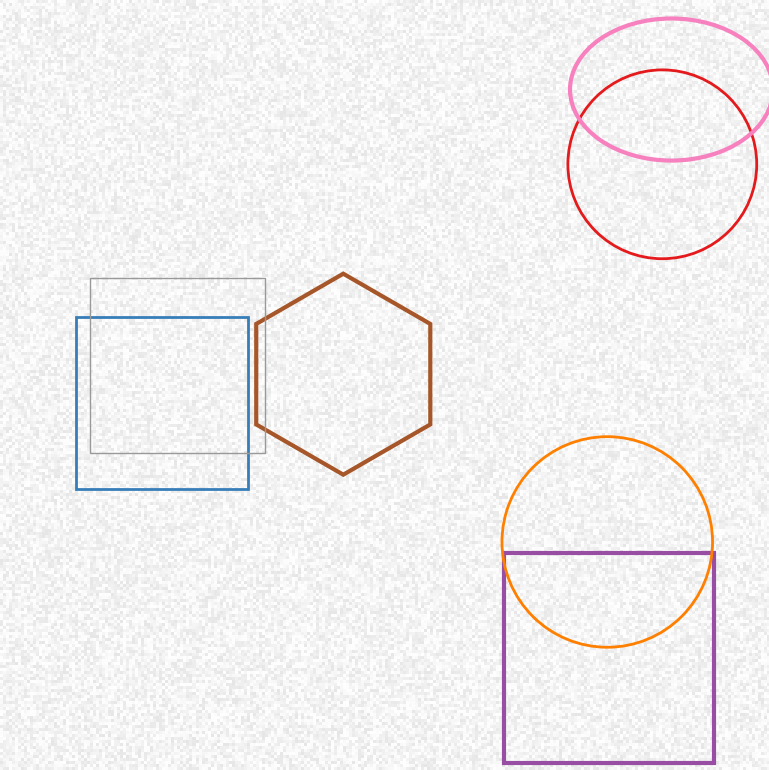[{"shape": "circle", "thickness": 1, "radius": 0.61, "center": [0.86, 0.787]}, {"shape": "square", "thickness": 1, "radius": 0.56, "center": [0.21, 0.477]}, {"shape": "square", "thickness": 1.5, "radius": 0.68, "center": [0.791, 0.145]}, {"shape": "circle", "thickness": 1, "radius": 0.68, "center": [0.789, 0.296]}, {"shape": "hexagon", "thickness": 1.5, "radius": 0.65, "center": [0.446, 0.514]}, {"shape": "oval", "thickness": 1.5, "radius": 0.66, "center": [0.872, 0.884]}, {"shape": "square", "thickness": 0.5, "radius": 0.57, "center": [0.23, 0.526]}]